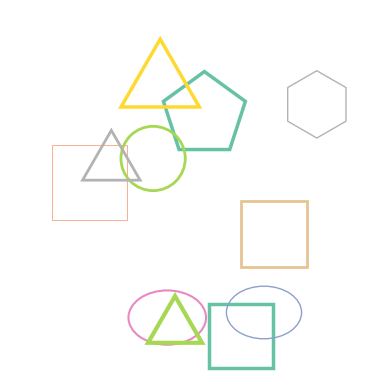[{"shape": "pentagon", "thickness": 2.5, "radius": 0.56, "center": [0.531, 0.702]}, {"shape": "square", "thickness": 2.5, "radius": 0.42, "center": [0.626, 0.126]}, {"shape": "square", "thickness": 0.5, "radius": 0.48, "center": [0.233, 0.526]}, {"shape": "oval", "thickness": 1, "radius": 0.49, "center": [0.686, 0.188]}, {"shape": "oval", "thickness": 1.5, "radius": 0.5, "center": [0.434, 0.175]}, {"shape": "circle", "thickness": 2, "radius": 0.42, "center": [0.398, 0.588]}, {"shape": "triangle", "thickness": 3, "radius": 0.4, "center": [0.455, 0.15]}, {"shape": "triangle", "thickness": 2.5, "radius": 0.59, "center": [0.416, 0.781]}, {"shape": "square", "thickness": 2, "radius": 0.43, "center": [0.711, 0.392]}, {"shape": "triangle", "thickness": 2, "radius": 0.43, "center": [0.289, 0.575]}, {"shape": "hexagon", "thickness": 1, "radius": 0.44, "center": [0.823, 0.729]}]